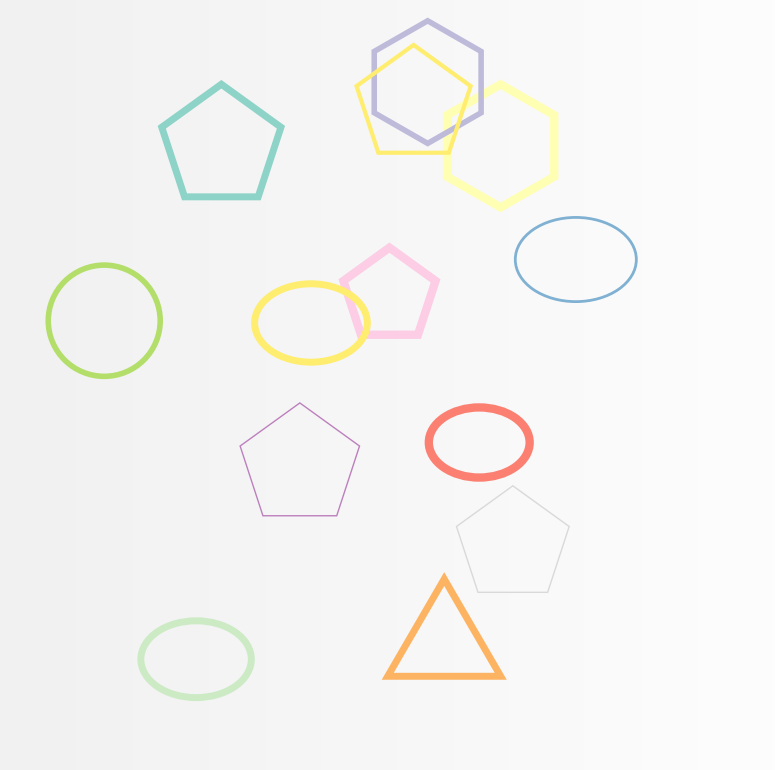[{"shape": "pentagon", "thickness": 2.5, "radius": 0.4, "center": [0.286, 0.81]}, {"shape": "hexagon", "thickness": 3, "radius": 0.4, "center": [0.646, 0.811]}, {"shape": "hexagon", "thickness": 2, "radius": 0.4, "center": [0.552, 0.893]}, {"shape": "oval", "thickness": 3, "radius": 0.33, "center": [0.618, 0.425]}, {"shape": "oval", "thickness": 1, "radius": 0.39, "center": [0.743, 0.663]}, {"shape": "triangle", "thickness": 2.5, "radius": 0.42, "center": [0.573, 0.164]}, {"shape": "circle", "thickness": 2, "radius": 0.36, "center": [0.134, 0.583]}, {"shape": "pentagon", "thickness": 3, "radius": 0.31, "center": [0.503, 0.616]}, {"shape": "pentagon", "thickness": 0.5, "radius": 0.38, "center": [0.662, 0.293]}, {"shape": "pentagon", "thickness": 0.5, "radius": 0.4, "center": [0.387, 0.396]}, {"shape": "oval", "thickness": 2.5, "radius": 0.36, "center": [0.253, 0.144]}, {"shape": "oval", "thickness": 2.5, "radius": 0.36, "center": [0.401, 0.581]}, {"shape": "pentagon", "thickness": 1.5, "radius": 0.39, "center": [0.534, 0.864]}]